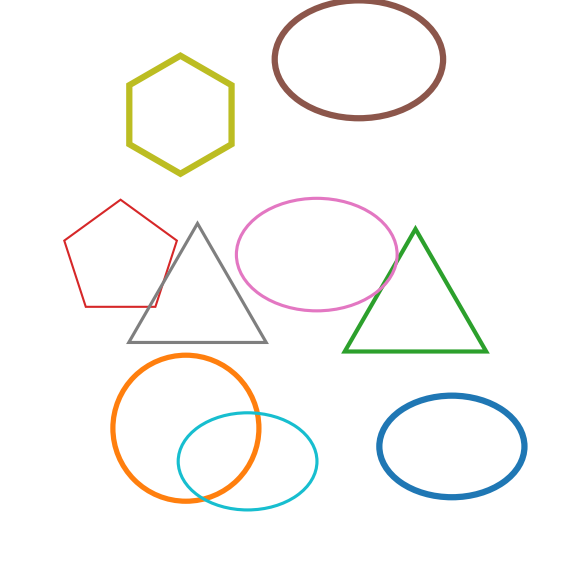[{"shape": "oval", "thickness": 3, "radius": 0.63, "center": [0.783, 0.226]}, {"shape": "circle", "thickness": 2.5, "radius": 0.63, "center": [0.322, 0.258]}, {"shape": "triangle", "thickness": 2, "radius": 0.71, "center": [0.719, 0.461]}, {"shape": "pentagon", "thickness": 1, "radius": 0.51, "center": [0.209, 0.551]}, {"shape": "oval", "thickness": 3, "radius": 0.73, "center": [0.621, 0.896]}, {"shape": "oval", "thickness": 1.5, "radius": 0.7, "center": [0.549, 0.558]}, {"shape": "triangle", "thickness": 1.5, "radius": 0.69, "center": [0.342, 0.475]}, {"shape": "hexagon", "thickness": 3, "radius": 0.51, "center": [0.312, 0.8]}, {"shape": "oval", "thickness": 1.5, "radius": 0.6, "center": [0.429, 0.2]}]